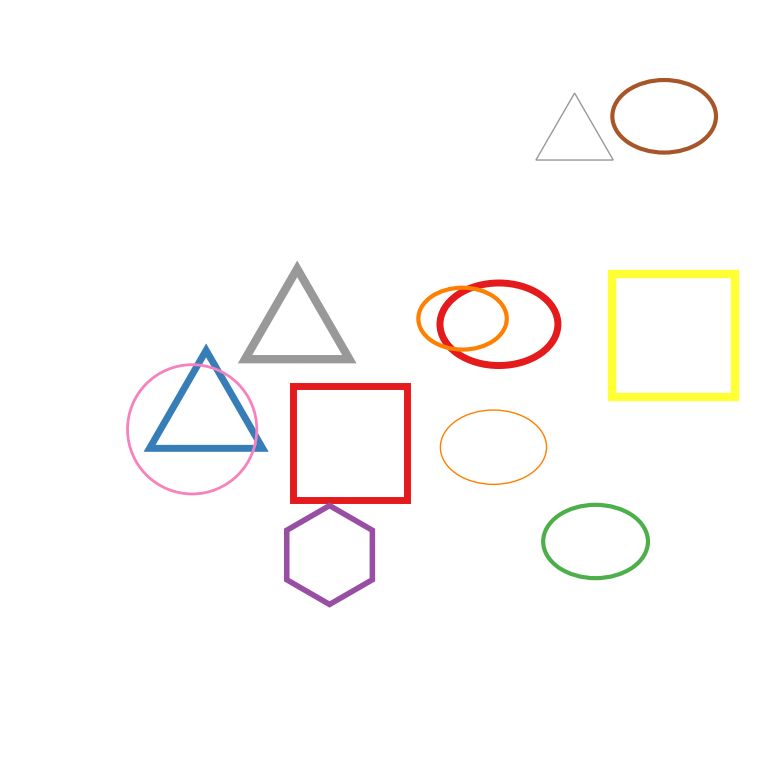[{"shape": "square", "thickness": 2.5, "radius": 0.37, "center": [0.455, 0.424]}, {"shape": "oval", "thickness": 2.5, "radius": 0.38, "center": [0.648, 0.579]}, {"shape": "triangle", "thickness": 2.5, "radius": 0.42, "center": [0.268, 0.46]}, {"shape": "oval", "thickness": 1.5, "radius": 0.34, "center": [0.773, 0.297]}, {"shape": "hexagon", "thickness": 2, "radius": 0.32, "center": [0.428, 0.279]}, {"shape": "oval", "thickness": 0.5, "radius": 0.34, "center": [0.641, 0.419]}, {"shape": "oval", "thickness": 1.5, "radius": 0.29, "center": [0.601, 0.586]}, {"shape": "square", "thickness": 3, "radius": 0.4, "center": [0.874, 0.564]}, {"shape": "oval", "thickness": 1.5, "radius": 0.34, "center": [0.863, 0.849]}, {"shape": "circle", "thickness": 1, "radius": 0.42, "center": [0.25, 0.442]}, {"shape": "triangle", "thickness": 3, "radius": 0.39, "center": [0.386, 0.573]}, {"shape": "triangle", "thickness": 0.5, "radius": 0.29, "center": [0.746, 0.821]}]